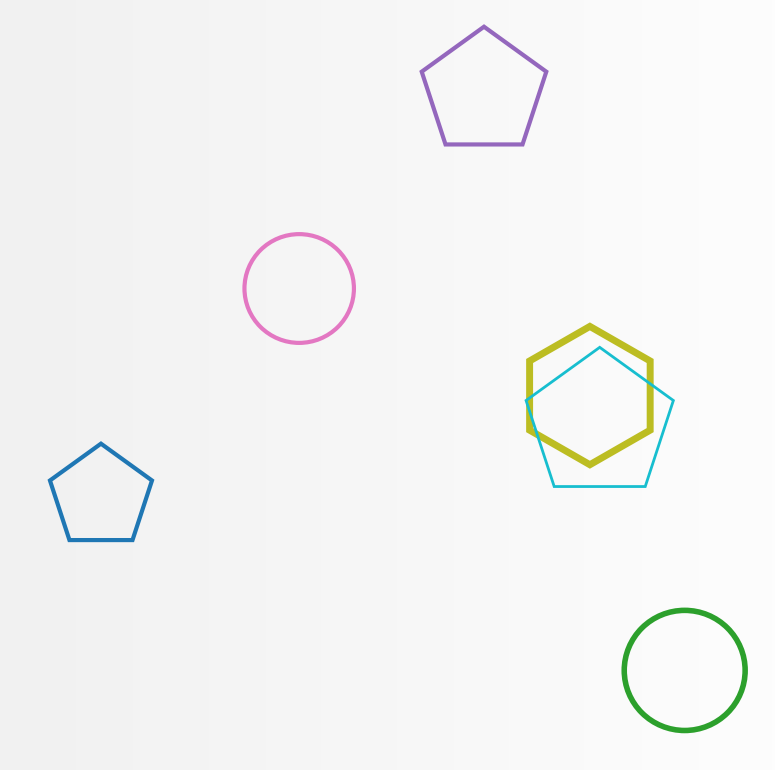[{"shape": "pentagon", "thickness": 1.5, "radius": 0.35, "center": [0.13, 0.355]}, {"shape": "circle", "thickness": 2, "radius": 0.39, "center": [0.883, 0.129]}, {"shape": "pentagon", "thickness": 1.5, "radius": 0.42, "center": [0.625, 0.881]}, {"shape": "circle", "thickness": 1.5, "radius": 0.35, "center": [0.386, 0.625]}, {"shape": "hexagon", "thickness": 2.5, "radius": 0.45, "center": [0.761, 0.486]}, {"shape": "pentagon", "thickness": 1, "radius": 0.5, "center": [0.774, 0.449]}]